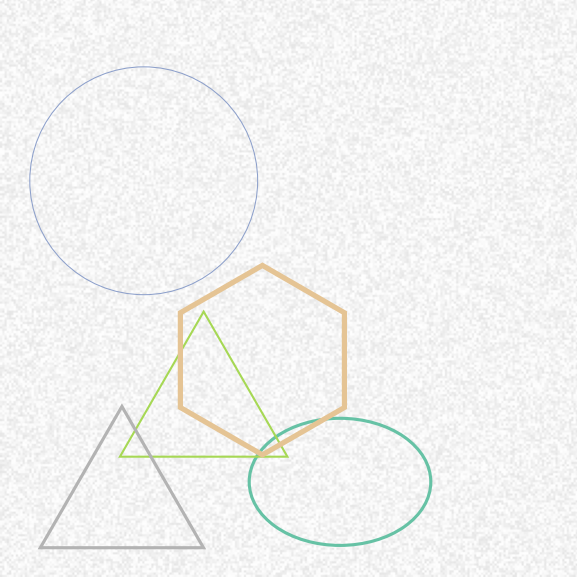[{"shape": "oval", "thickness": 1.5, "radius": 0.79, "center": [0.589, 0.165]}, {"shape": "circle", "thickness": 0.5, "radius": 0.99, "center": [0.249, 0.686]}, {"shape": "triangle", "thickness": 1, "radius": 0.84, "center": [0.353, 0.292]}, {"shape": "hexagon", "thickness": 2.5, "radius": 0.82, "center": [0.454, 0.376]}, {"shape": "triangle", "thickness": 1.5, "radius": 0.82, "center": [0.211, 0.132]}]